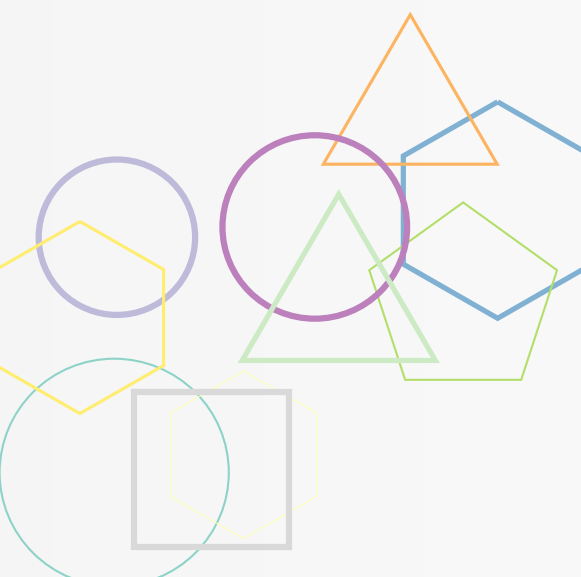[{"shape": "circle", "thickness": 1, "radius": 0.99, "center": [0.196, 0.181]}, {"shape": "hexagon", "thickness": 0.5, "radius": 0.73, "center": [0.419, 0.212]}, {"shape": "circle", "thickness": 3, "radius": 0.67, "center": [0.201, 0.588]}, {"shape": "hexagon", "thickness": 2.5, "radius": 0.94, "center": [0.856, 0.635]}, {"shape": "triangle", "thickness": 1.5, "radius": 0.86, "center": [0.706, 0.801]}, {"shape": "pentagon", "thickness": 1, "radius": 0.85, "center": [0.797, 0.479]}, {"shape": "square", "thickness": 3, "radius": 0.67, "center": [0.364, 0.186]}, {"shape": "circle", "thickness": 3, "radius": 0.79, "center": [0.542, 0.606]}, {"shape": "triangle", "thickness": 2.5, "radius": 0.96, "center": [0.583, 0.471]}, {"shape": "hexagon", "thickness": 1.5, "radius": 0.83, "center": [0.137, 0.449]}]